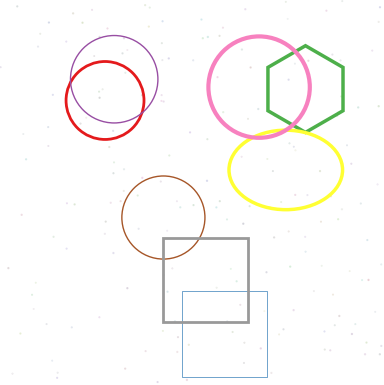[{"shape": "circle", "thickness": 2, "radius": 0.51, "center": [0.273, 0.739]}, {"shape": "square", "thickness": 0.5, "radius": 0.56, "center": [0.583, 0.133]}, {"shape": "hexagon", "thickness": 2.5, "radius": 0.56, "center": [0.793, 0.769]}, {"shape": "circle", "thickness": 1, "radius": 0.57, "center": [0.297, 0.794]}, {"shape": "oval", "thickness": 2.5, "radius": 0.74, "center": [0.742, 0.559]}, {"shape": "circle", "thickness": 1, "radius": 0.54, "center": [0.424, 0.435]}, {"shape": "circle", "thickness": 3, "radius": 0.66, "center": [0.673, 0.774]}, {"shape": "square", "thickness": 2, "radius": 0.55, "center": [0.533, 0.273]}]